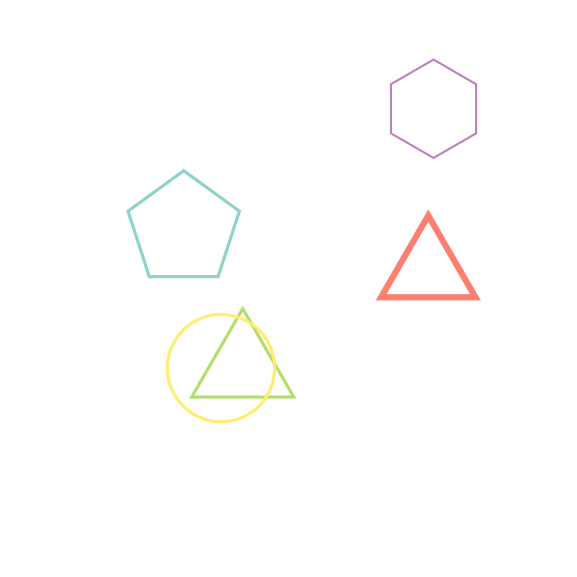[{"shape": "pentagon", "thickness": 1.5, "radius": 0.51, "center": [0.318, 0.602]}, {"shape": "triangle", "thickness": 3, "radius": 0.47, "center": [0.742, 0.532]}, {"shape": "triangle", "thickness": 1.5, "radius": 0.51, "center": [0.42, 0.363]}, {"shape": "hexagon", "thickness": 1, "radius": 0.43, "center": [0.751, 0.811]}, {"shape": "circle", "thickness": 1.5, "radius": 0.46, "center": [0.383, 0.362]}]